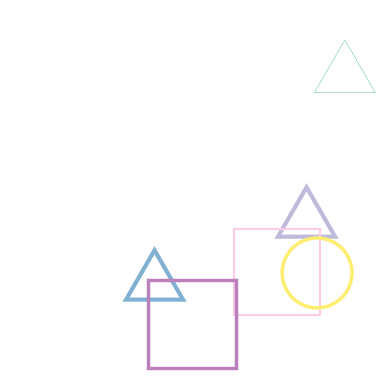[{"shape": "triangle", "thickness": 0.5, "radius": 0.46, "center": [0.896, 0.805]}, {"shape": "triangle", "thickness": 3, "radius": 0.43, "center": [0.796, 0.428]}, {"shape": "triangle", "thickness": 3, "radius": 0.43, "center": [0.401, 0.264]}, {"shape": "square", "thickness": 1.5, "radius": 0.56, "center": [0.72, 0.294]}, {"shape": "square", "thickness": 2.5, "radius": 0.57, "center": [0.499, 0.159]}, {"shape": "circle", "thickness": 2.5, "radius": 0.45, "center": [0.824, 0.291]}]